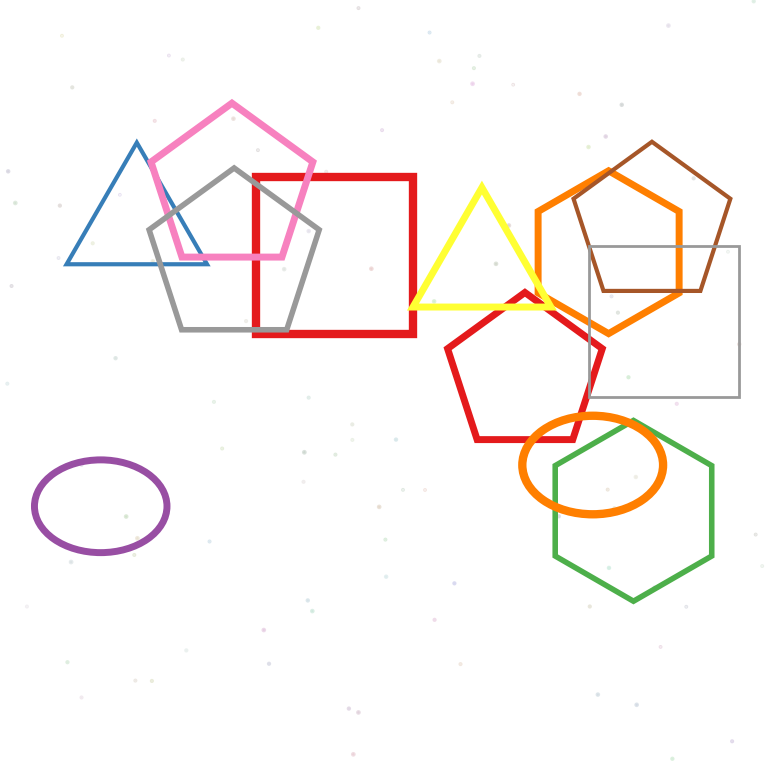[{"shape": "pentagon", "thickness": 2.5, "radius": 0.53, "center": [0.682, 0.515]}, {"shape": "square", "thickness": 3, "radius": 0.51, "center": [0.435, 0.669]}, {"shape": "triangle", "thickness": 1.5, "radius": 0.53, "center": [0.178, 0.709]}, {"shape": "hexagon", "thickness": 2, "radius": 0.59, "center": [0.823, 0.337]}, {"shape": "oval", "thickness": 2.5, "radius": 0.43, "center": [0.131, 0.343]}, {"shape": "hexagon", "thickness": 2.5, "radius": 0.53, "center": [0.79, 0.672]}, {"shape": "oval", "thickness": 3, "radius": 0.46, "center": [0.77, 0.396]}, {"shape": "triangle", "thickness": 2.5, "radius": 0.52, "center": [0.626, 0.653]}, {"shape": "pentagon", "thickness": 1.5, "radius": 0.54, "center": [0.847, 0.709]}, {"shape": "pentagon", "thickness": 2.5, "radius": 0.55, "center": [0.301, 0.756]}, {"shape": "pentagon", "thickness": 2, "radius": 0.58, "center": [0.304, 0.666]}, {"shape": "square", "thickness": 1, "radius": 0.49, "center": [0.862, 0.583]}]